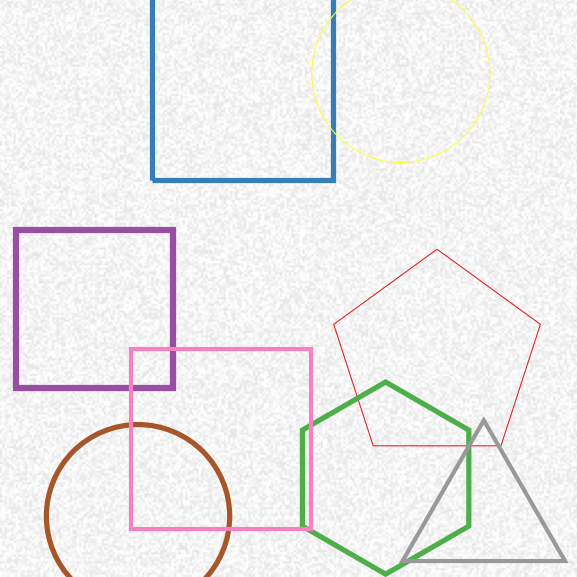[{"shape": "pentagon", "thickness": 0.5, "radius": 0.94, "center": [0.757, 0.379]}, {"shape": "square", "thickness": 2.5, "radius": 0.78, "center": [0.42, 0.844]}, {"shape": "hexagon", "thickness": 2.5, "radius": 0.83, "center": [0.668, 0.171]}, {"shape": "square", "thickness": 3, "radius": 0.68, "center": [0.164, 0.464]}, {"shape": "circle", "thickness": 0.5, "radius": 0.77, "center": [0.694, 0.872]}, {"shape": "circle", "thickness": 2.5, "radius": 0.79, "center": [0.239, 0.105]}, {"shape": "square", "thickness": 2, "radius": 0.78, "center": [0.382, 0.239]}, {"shape": "triangle", "thickness": 2, "radius": 0.81, "center": [0.838, 0.109]}]